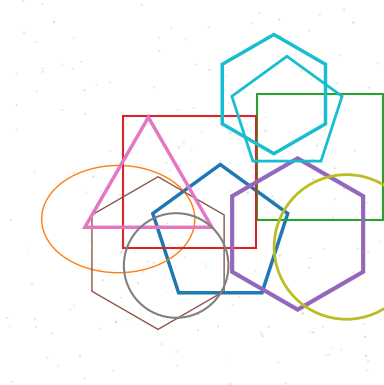[{"shape": "pentagon", "thickness": 2.5, "radius": 0.92, "center": [0.572, 0.389]}, {"shape": "oval", "thickness": 1, "radius": 0.99, "center": [0.307, 0.431]}, {"shape": "square", "thickness": 1.5, "radius": 0.82, "center": [0.831, 0.592]}, {"shape": "square", "thickness": 1.5, "radius": 0.86, "center": [0.492, 0.527]}, {"shape": "hexagon", "thickness": 3, "radius": 0.98, "center": [0.773, 0.392]}, {"shape": "hexagon", "thickness": 1, "radius": 0.99, "center": [0.41, 0.343]}, {"shape": "triangle", "thickness": 2.5, "radius": 0.95, "center": [0.385, 0.505]}, {"shape": "circle", "thickness": 1.5, "radius": 0.68, "center": [0.458, 0.31]}, {"shape": "circle", "thickness": 2, "radius": 0.94, "center": [0.9, 0.359]}, {"shape": "pentagon", "thickness": 2, "radius": 0.75, "center": [0.745, 0.703]}, {"shape": "hexagon", "thickness": 2.5, "radius": 0.77, "center": [0.711, 0.756]}]